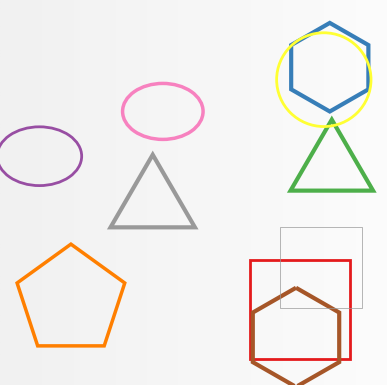[{"shape": "square", "thickness": 2, "radius": 0.64, "center": [0.774, 0.196]}, {"shape": "hexagon", "thickness": 3, "radius": 0.58, "center": [0.851, 0.825]}, {"shape": "triangle", "thickness": 3, "radius": 0.61, "center": [0.856, 0.566]}, {"shape": "oval", "thickness": 2, "radius": 0.55, "center": [0.102, 0.594]}, {"shape": "pentagon", "thickness": 2.5, "radius": 0.73, "center": [0.183, 0.22]}, {"shape": "circle", "thickness": 2, "radius": 0.61, "center": [0.836, 0.793]}, {"shape": "hexagon", "thickness": 3, "radius": 0.64, "center": [0.764, 0.124]}, {"shape": "oval", "thickness": 2.5, "radius": 0.52, "center": [0.42, 0.711]}, {"shape": "triangle", "thickness": 3, "radius": 0.63, "center": [0.394, 0.472]}, {"shape": "square", "thickness": 0.5, "radius": 0.53, "center": [0.828, 0.305]}]